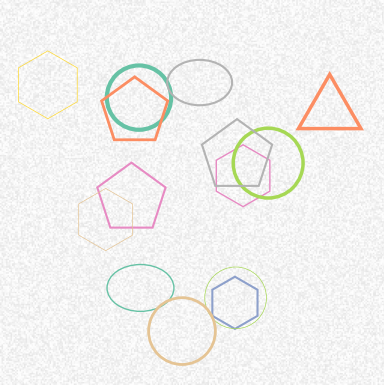[{"shape": "oval", "thickness": 1, "radius": 0.43, "center": [0.365, 0.252]}, {"shape": "circle", "thickness": 3, "radius": 0.42, "center": [0.361, 0.746]}, {"shape": "pentagon", "thickness": 2, "radius": 0.45, "center": [0.35, 0.71]}, {"shape": "triangle", "thickness": 2.5, "radius": 0.47, "center": [0.856, 0.713]}, {"shape": "hexagon", "thickness": 1.5, "radius": 0.34, "center": [0.61, 0.214]}, {"shape": "pentagon", "thickness": 1.5, "radius": 0.47, "center": [0.341, 0.484]}, {"shape": "hexagon", "thickness": 1, "radius": 0.4, "center": [0.631, 0.544]}, {"shape": "circle", "thickness": 2.5, "radius": 0.45, "center": [0.696, 0.576]}, {"shape": "circle", "thickness": 0.5, "radius": 0.4, "center": [0.612, 0.226]}, {"shape": "hexagon", "thickness": 0.5, "radius": 0.44, "center": [0.124, 0.78]}, {"shape": "circle", "thickness": 2, "radius": 0.43, "center": [0.473, 0.14]}, {"shape": "hexagon", "thickness": 0.5, "radius": 0.4, "center": [0.274, 0.43]}, {"shape": "pentagon", "thickness": 1.5, "radius": 0.48, "center": [0.616, 0.595]}, {"shape": "oval", "thickness": 1.5, "radius": 0.42, "center": [0.519, 0.786]}]